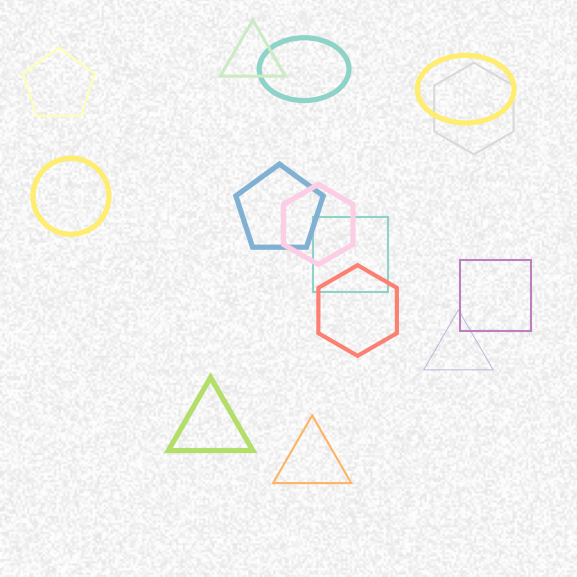[{"shape": "oval", "thickness": 2.5, "radius": 0.39, "center": [0.527, 0.879]}, {"shape": "square", "thickness": 1, "radius": 0.32, "center": [0.607, 0.559]}, {"shape": "pentagon", "thickness": 1, "radius": 0.33, "center": [0.102, 0.851]}, {"shape": "triangle", "thickness": 0.5, "radius": 0.35, "center": [0.794, 0.393]}, {"shape": "hexagon", "thickness": 2, "radius": 0.39, "center": [0.619, 0.461]}, {"shape": "pentagon", "thickness": 2.5, "radius": 0.4, "center": [0.484, 0.635]}, {"shape": "triangle", "thickness": 1, "radius": 0.39, "center": [0.541, 0.202]}, {"shape": "triangle", "thickness": 2.5, "radius": 0.42, "center": [0.365, 0.261]}, {"shape": "hexagon", "thickness": 2.5, "radius": 0.35, "center": [0.551, 0.611]}, {"shape": "hexagon", "thickness": 1, "radius": 0.4, "center": [0.821, 0.811]}, {"shape": "square", "thickness": 1, "radius": 0.31, "center": [0.858, 0.488]}, {"shape": "triangle", "thickness": 1.5, "radius": 0.32, "center": [0.438, 0.9]}, {"shape": "circle", "thickness": 2.5, "radius": 0.33, "center": [0.123, 0.659]}, {"shape": "oval", "thickness": 2.5, "radius": 0.42, "center": [0.806, 0.845]}]